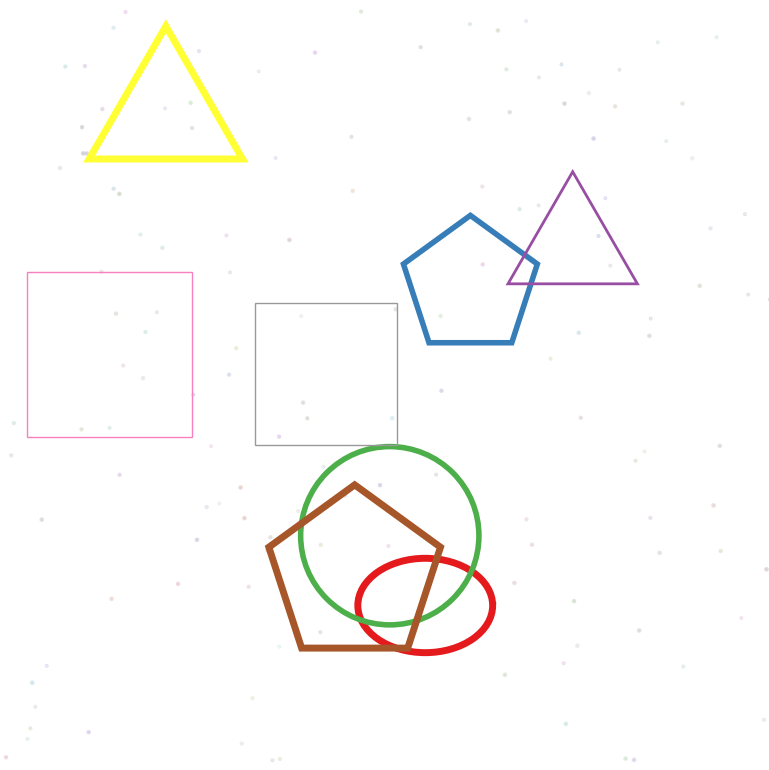[{"shape": "oval", "thickness": 2.5, "radius": 0.44, "center": [0.552, 0.214]}, {"shape": "pentagon", "thickness": 2, "radius": 0.46, "center": [0.611, 0.629]}, {"shape": "circle", "thickness": 2, "radius": 0.58, "center": [0.506, 0.304]}, {"shape": "triangle", "thickness": 1, "radius": 0.49, "center": [0.744, 0.68]}, {"shape": "triangle", "thickness": 2.5, "radius": 0.58, "center": [0.215, 0.851]}, {"shape": "pentagon", "thickness": 2.5, "radius": 0.59, "center": [0.461, 0.253]}, {"shape": "square", "thickness": 0.5, "radius": 0.54, "center": [0.142, 0.54]}, {"shape": "square", "thickness": 0.5, "radius": 0.46, "center": [0.424, 0.515]}]